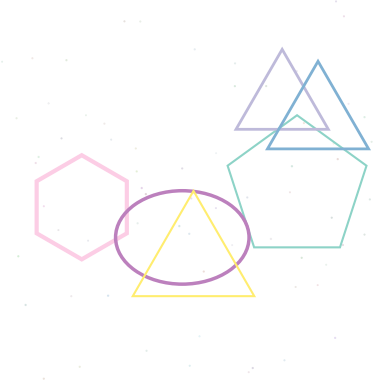[{"shape": "pentagon", "thickness": 1.5, "radius": 0.95, "center": [0.772, 0.511]}, {"shape": "triangle", "thickness": 2, "radius": 0.69, "center": [0.733, 0.733]}, {"shape": "triangle", "thickness": 2, "radius": 0.76, "center": [0.826, 0.689]}, {"shape": "hexagon", "thickness": 3, "radius": 0.68, "center": [0.212, 0.462]}, {"shape": "oval", "thickness": 2.5, "radius": 0.87, "center": [0.474, 0.383]}, {"shape": "triangle", "thickness": 1.5, "radius": 0.91, "center": [0.503, 0.322]}]